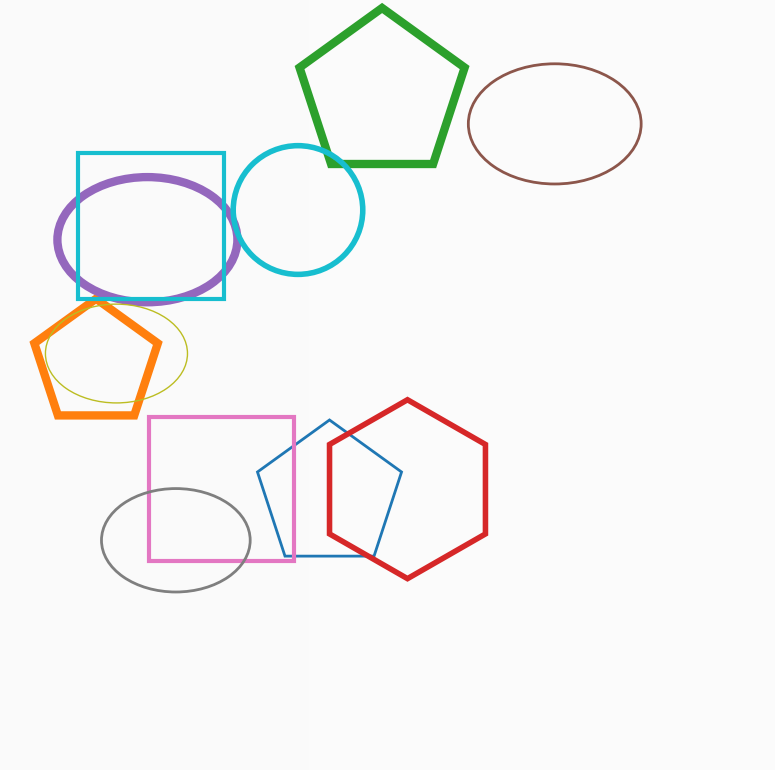[{"shape": "pentagon", "thickness": 1, "radius": 0.49, "center": [0.425, 0.357]}, {"shape": "pentagon", "thickness": 3, "radius": 0.42, "center": [0.124, 0.528]}, {"shape": "pentagon", "thickness": 3, "radius": 0.56, "center": [0.493, 0.878]}, {"shape": "hexagon", "thickness": 2, "radius": 0.58, "center": [0.526, 0.365]}, {"shape": "oval", "thickness": 3, "radius": 0.58, "center": [0.19, 0.689]}, {"shape": "oval", "thickness": 1, "radius": 0.56, "center": [0.716, 0.839]}, {"shape": "square", "thickness": 1.5, "radius": 0.47, "center": [0.286, 0.365]}, {"shape": "oval", "thickness": 1, "radius": 0.48, "center": [0.227, 0.298]}, {"shape": "oval", "thickness": 0.5, "radius": 0.46, "center": [0.15, 0.541]}, {"shape": "square", "thickness": 1.5, "radius": 0.47, "center": [0.195, 0.706]}, {"shape": "circle", "thickness": 2, "radius": 0.42, "center": [0.385, 0.727]}]